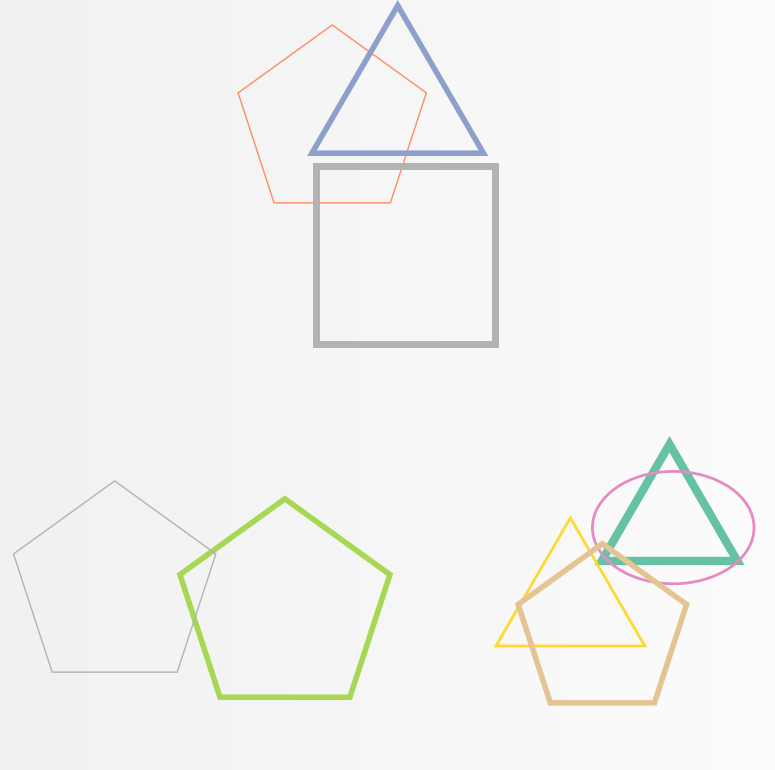[{"shape": "triangle", "thickness": 3, "radius": 0.51, "center": [0.864, 0.322]}, {"shape": "pentagon", "thickness": 0.5, "radius": 0.64, "center": [0.429, 0.84]}, {"shape": "triangle", "thickness": 2, "radius": 0.64, "center": [0.513, 0.865]}, {"shape": "oval", "thickness": 1, "radius": 0.52, "center": [0.869, 0.315]}, {"shape": "pentagon", "thickness": 2, "radius": 0.71, "center": [0.368, 0.21]}, {"shape": "triangle", "thickness": 1, "radius": 0.55, "center": [0.736, 0.216]}, {"shape": "pentagon", "thickness": 2, "radius": 0.57, "center": [0.777, 0.18]}, {"shape": "square", "thickness": 2.5, "radius": 0.58, "center": [0.523, 0.669]}, {"shape": "pentagon", "thickness": 0.5, "radius": 0.69, "center": [0.148, 0.238]}]